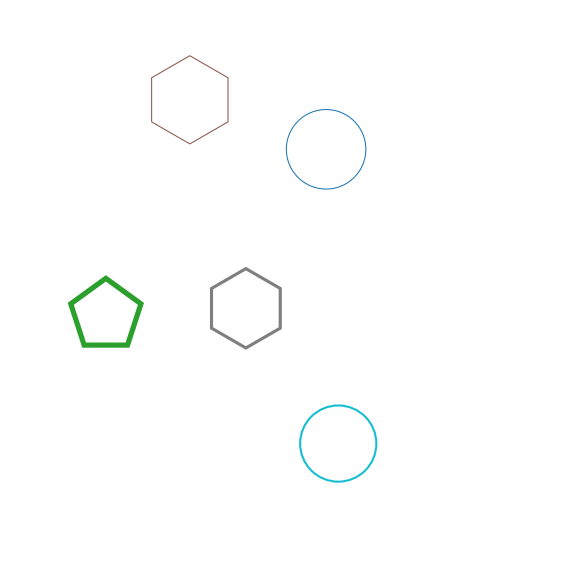[{"shape": "circle", "thickness": 0.5, "radius": 0.34, "center": [0.565, 0.741]}, {"shape": "pentagon", "thickness": 2.5, "radius": 0.32, "center": [0.183, 0.453]}, {"shape": "hexagon", "thickness": 0.5, "radius": 0.38, "center": [0.329, 0.826]}, {"shape": "hexagon", "thickness": 1.5, "radius": 0.34, "center": [0.426, 0.465]}, {"shape": "circle", "thickness": 1, "radius": 0.33, "center": [0.586, 0.231]}]